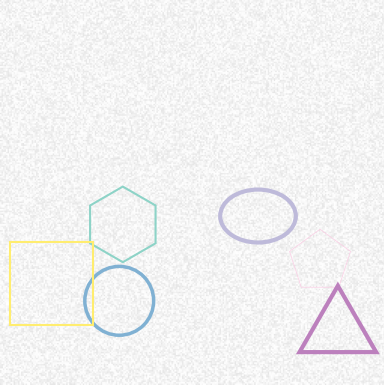[{"shape": "hexagon", "thickness": 1.5, "radius": 0.49, "center": [0.319, 0.417]}, {"shape": "oval", "thickness": 3, "radius": 0.49, "center": [0.67, 0.439]}, {"shape": "circle", "thickness": 2.5, "radius": 0.45, "center": [0.31, 0.219]}, {"shape": "pentagon", "thickness": 0.5, "radius": 0.42, "center": [0.831, 0.321]}, {"shape": "triangle", "thickness": 3, "radius": 0.57, "center": [0.878, 0.143]}, {"shape": "square", "thickness": 1.5, "radius": 0.54, "center": [0.133, 0.263]}]